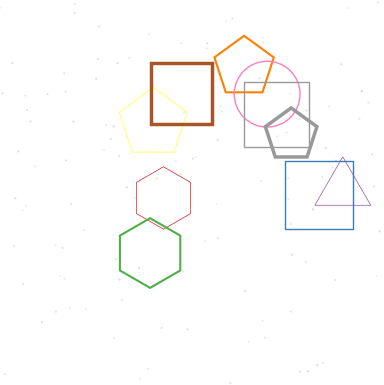[{"shape": "hexagon", "thickness": 0.5, "radius": 0.41, "center": [0.425, 0.486]}, {"shape": "square", "thickness": 1, "radius": 0.44, "center": [0.828, 0.494]}, {"shape": "hexagon", "thickness": 1.5, "radius": 0.45, "center": [0.39, 0.343]}, {"shape": "triangle", "thickness": 0.5, "radius": 0.42, "center": [0.89, 0.509]}, {"shape": "pentagon", "thickness": 1.5, "radius": 0.41, "center": [0.634, 0.826]}, {"shape": "pentagon", "thickness": 0.5, "radius": 0.46, "center": [0.398, 0.68]}, {"shape": "square", "thickness": 2.5, "radius": 0.4, "center": [0.472, 0.757]}, {"shape": "circle", "thickness": 1, "radius": 0.43, "center": [0.694, 0.755]}, {"shape": "pentagon", "thickness": 2.5, "radius": 0.35, "center": [0.756, 0.649]}, {"shape": "square", "thickness": 1, "radius": 0.42, "center": [0.717, 0.703]}]